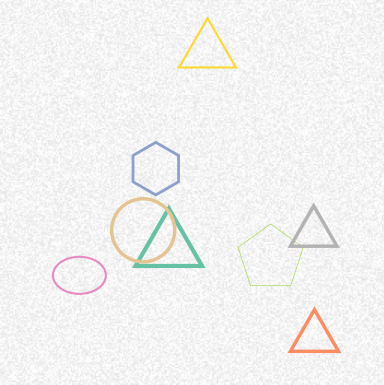[{"shape": "triangle", "thickness": 3, "radius": 0.5, "center": [0.439, 0.359]}, {"shape": "triangle", "thickness": 2.5, "radius": 0.36, "center": [0.817, 0.124]}, {"shape": "hexagon", "thickness": 2, "radius": 0.34, "center": [0.405, 0.562]}, {"shape": "oval", "thickness": 1.5, "radius": 0.34, "center": [0.206, 0.285]}, {"shape": "pentagon", "thickness": 0.5, "radius": 0.44, "center": [0.703, 0.33]}, {"shape": "triangle", "thickness": 1.5, "radius": 0.43, "center": [0.539, 0.867]}, {"shape": "circle", "thickness": 2.5, "radius": 0.41, "center": [0.372, 0.402]}, {"shape": "triangle", "thickness": 2.5, "radius": 0.35, "center": [0.815, 0.395]}]